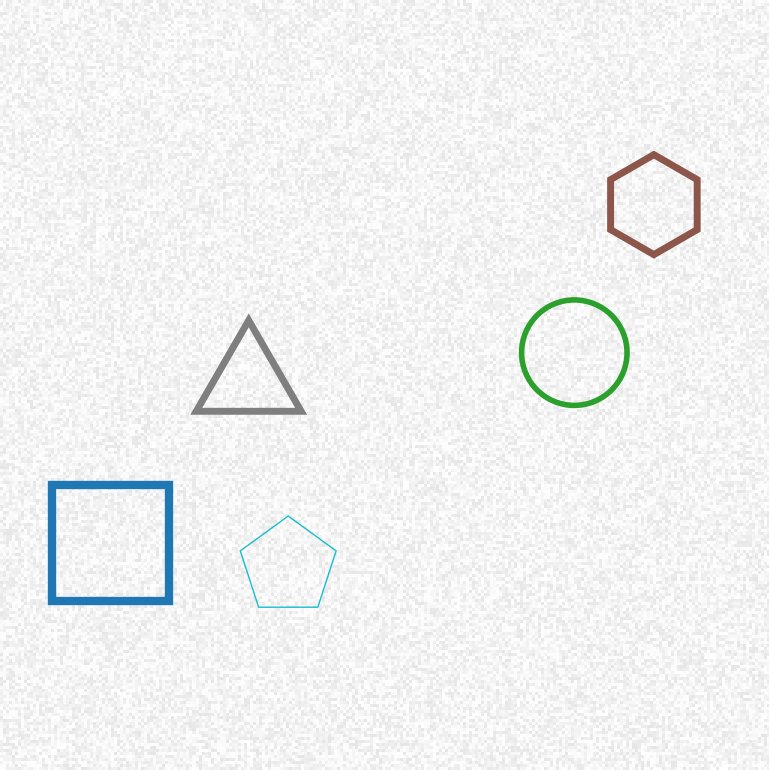[{"shape": "square", "thickness": 3, "radius": 0.38, "center": [0.143, 0.295]}, {"shape": "circle", "thickness": 2, "radius": 0.34, "center": [0.746, 0.542]}, {"shape": "hexagon", "thickness": 2.5, "radius": 0.32, "center": [0.849, 0.734]}, {"shape": "triangle", "thickness": 2.5, "radius": 0.39, "center": [0.323, 0.505]}, {"shape": "pentagon", "thickness": 0.5, "radius": 0.33, "center": [0.374, 0.264]}]